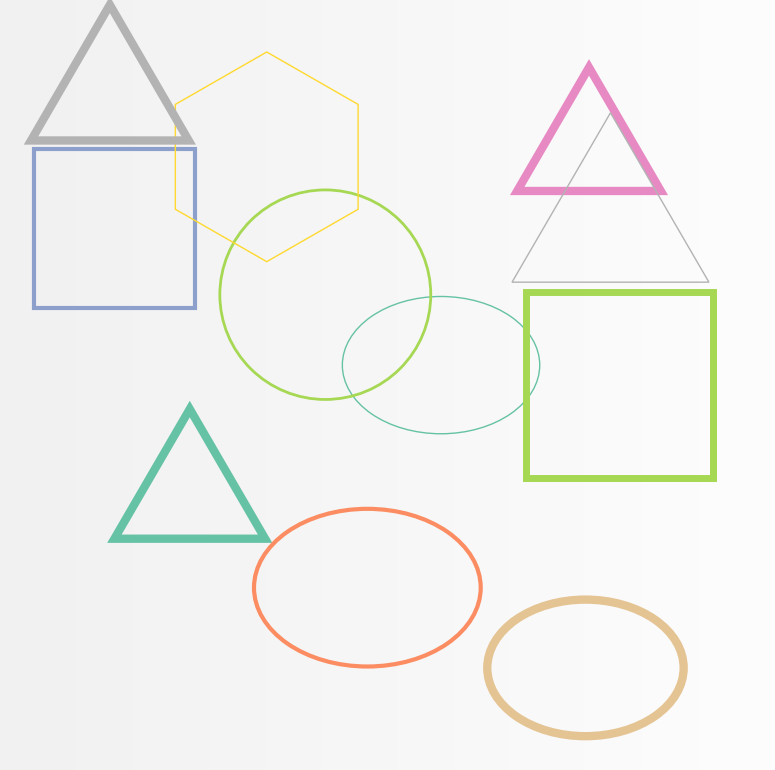[{"shape": "oval", "thickness": 0.5, "radius": 0.64, "center": [0.569, 0.526]}, {"shape": "triangle", "thickness": 3, "radius": 0.56, "center": [0.245, 0.357]}, {"shape": "oval", "thickness": 1.5, "radius": 0.73, "center": [0.474, 0.237]}, {"shape": "square", "thickness": 1.5, "radius": 0.52, "center": [0.148, 0.704]}, {"shape": "triangle", "thickness": 3, "radius": 0.53, "center": [0.76, 0.805]}, {"shape": "circle", "thickness": 1, "radius": 0.68, "center": [0.42, 0.617]}, {"shape": "square", "thickness": 2.5, "radius": 0.6, "center": [0.8, 0.5]}, {"shape": "hexagon", "thickness": 0.5, "radius": 0.68, "center": [0.344, 0.796]}, {"shape": "oval", "thickness": 3, "radius": 0.63, "center": [0.755, 0.133]}, {"shape": "triangle", "thickness": 0.5, "radius": 0.73, "center": [0.788, 0.707]}, {"shape": "triangle", "thickness": 3, "radius": 0.59, "center": [0.142, 0.876]}]